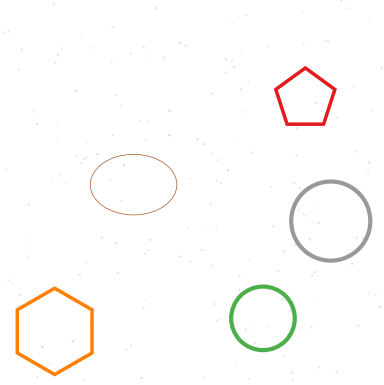[{"shape": "pentagon", "thickness": 2.5, "radius": 0.4, "center": [0.793, 0.743]}, {"shape": "circle", "thickness": 3, "radius": 0.41, "center": [0.683, 0.173]}, {"shape": "hexagon", "thickness": 2.5, "radius": 0.56, "center": [0.142, 0.139]}, {"shape": "oval", "thickness": 0.5, "radius": 0.56, "center": [0.347, 0.52]}, {"shape": "circle", "thickness": 3, "radius": 0.51, "center": [0.859, 0.426]}]